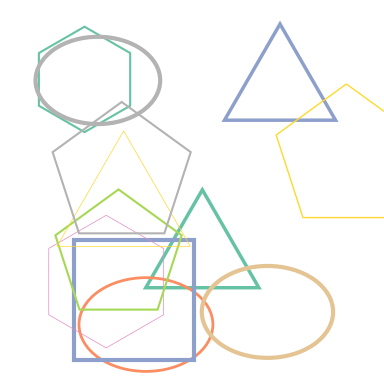[{"shape": "triangle", "thickness": 2.5, "radius": 0.85, "center": [0.526, 0.337]}, {"shape": "hexagon", "thickness": 1.5, "radius": 0.68, "center": [0.22, 0.794]}, {"shape": "oval", "thickness": 2, "radius": 0.87, "center": [0.379, 0.157]}, {"shape": "square", "thickness": 3, "radius": 0.78, "center": [0.347, 0.221]}, {"shape": "triangle", "thickness": 2.5, "radius": 0.83, "center": [0.727, 0.771]}, {"shape": "hexagon", "thickness": 0.5, "radius": 0.86, "center": [0.276, 0.269]}, {"shape": "pentagon", "thickness": 1.5, "radius": 0.86, "center": [0.308, 0.335]}, {"shape": "pentagon", "thickness": 1, "radius": 0.96, "center": [0.9, 0.59]}, {"shape": "triangle", "thickness": 0.5, "radius": 1.0, "center": [0.321, 0.46]}, {"shape": "oval", "thickness": 3, "radius": 0.85, "center": [0.695, 0.19]}, {"shape": "pentagon", "thickness": 1.5, "radius": 0.94, "center": [0.316, 0.547]}, {"shape": "oval", "thickness": 3, "radius": 0.81, "center": [0.254, 0.791]}]